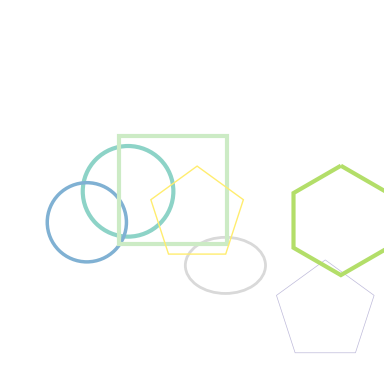[{"shape": "circle", "thickness": 3, "radius": 0.59, "center": [0.333, 0.503]}, {"shape": "pentagon", "thickness": 0.5, "radius": 0.67, "center": [0.845, 0.192]}, {"shape": "circle", "thickness": 2.5, "radius": 0.51, "center": [0.226, 0.423]}, {"shape": "hexagon", "thickness": 3, "radius": 0.71, "center": [0.885, 0.428]}, {"shape": "oval", "thickness": 2, "radius": 0.52, "center": [0.585, 0.311]}, {"shape": "square", "thickness": 3, "radius": 0.7, "center": [0.45, 0.508]}, {"shape": "pentagon", "thickness": 1, "radius": 0.63, "center": [0.512, 0.442]}]